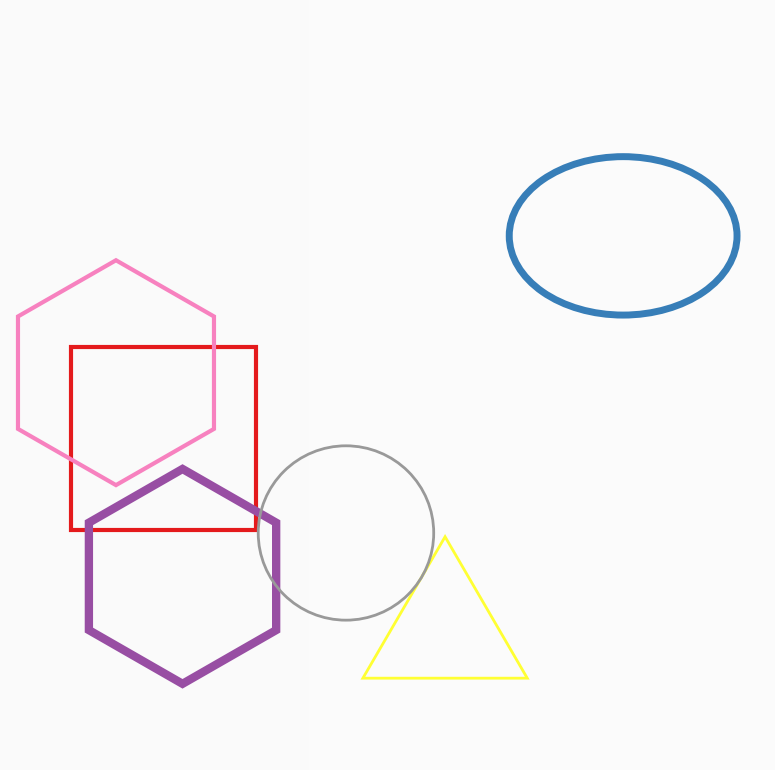[{"shape": "square", "thickness": 1.5, "radius": 0.6, "center": [0.211, 0.43]}, {"shape": "oval", "thickness": 2.5, "radius": 0.73, "center": [0.804, 0.694]}, {"shape": "hexagon", "thickness": 3, "radius": 0.7, "center": [0.236, 0.251]}, {"shape": "triangle", "thickness": 1, "radius": 0.61, "center": [0.574, 0.18]}, {"shape": "hexagon", "thickness": 1.5, "radius": 0.73, "center": [0.15, 0.516]}, {"shape": "circle", "thickness": 1, "radius": 0.57, "center": [0.446, 0.308]}]